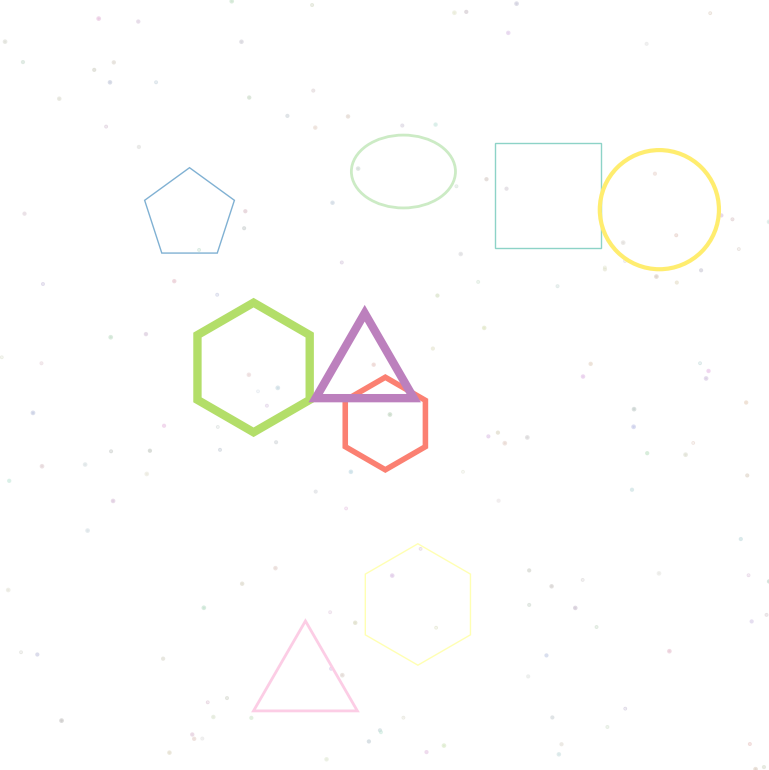[{"shape": "square", "thickness": 0.5, "radius": 0.34, "center": [0.712, 0.746]}, {"shape": "hexagon", "thickness": 0.5, "radius": 0.39, "center": [0.543, 0.215]}, {"shape": "hexagon", "thickness": 2, "radius": 0.3, "center": [0.5, 0.45]}, {"shape": "pentagon", "thickness": 0.5, "radius": 0.31, "center": [0.246, 0.721]}, {"shape": "hexagon", "thickness": 3, "radius": 0.42, "center": [0.329, 0.523]}, {"shape": "triangle", "thickness": 1, "radius": 0.39, "center": [0.397, 0.116]}, {"shape": "triangle", "thickness": 3, "radius": 0.37, "center": [0.474, 0.52]}, {"shape": "oval", "thickness": 1, "radius": 0.34, "center": [0.524, 0.777]}, {"shape": "circle", "thickness": 1.5, "radius": 0.39, "center": [0.856, 0.728]}]